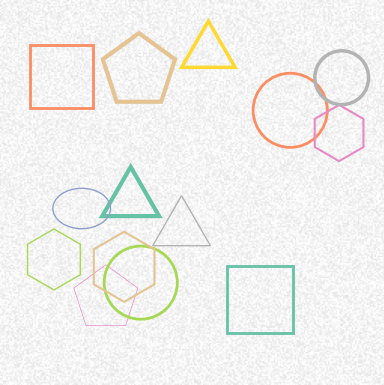[{"shape": "square", "thickness": 2, "radius": 0.43, "center": [0.675, 0.222]}, {"shape": "triangle", "thickness": 3, "radius": 0.43, "center": [0.339, 0.481]}, {"shape": "circle", "thickness": 2, "radius": 0.48, "center": [0.754, 0.714]}, {"shape": "square", "thickness": 2, "radius": 0.41, "center": [0.159, 0.802]}, {"shape": "oval", "thickness": 1, "radius": 0.37, "center": [0.212, 0.459]}, {"shape": "pentagon", "thickness": 0.5, "radius": 0.44, "center": [0.275, 0.225]}, {"shape": "hexagon", "thickness": 1.5, "radius": 0.37, "center": [0.881, 0.655]}, {"shape": "hexagon", "thickness": 1, "radius": 0.4, "center": [0.14, 0.326]}, {"shape": "circle", "thickness": 2, "radius": 0.48, "center": [0.366, 0.266]}, {"shape": "triangle", "thickness": 2.5, "radius": 0.4, "center": [0.541, 0.865]}, {"shape": "hexagon", "thickness": 1.5, "radius": 0.46, "center": [0.322, 0.307]}, {"shape": "pentagon", "thickness": 3, "radius": 0.49, "center": [0.361, 0.815]}, {"shape": "circle", "thickness": 2.5, "radius": 0.35, "center": [0.888, 0.798]}, {"shape": "triangle", "thickness": 1, "radius": 0.43, "center": [0.472, 0.405]}]